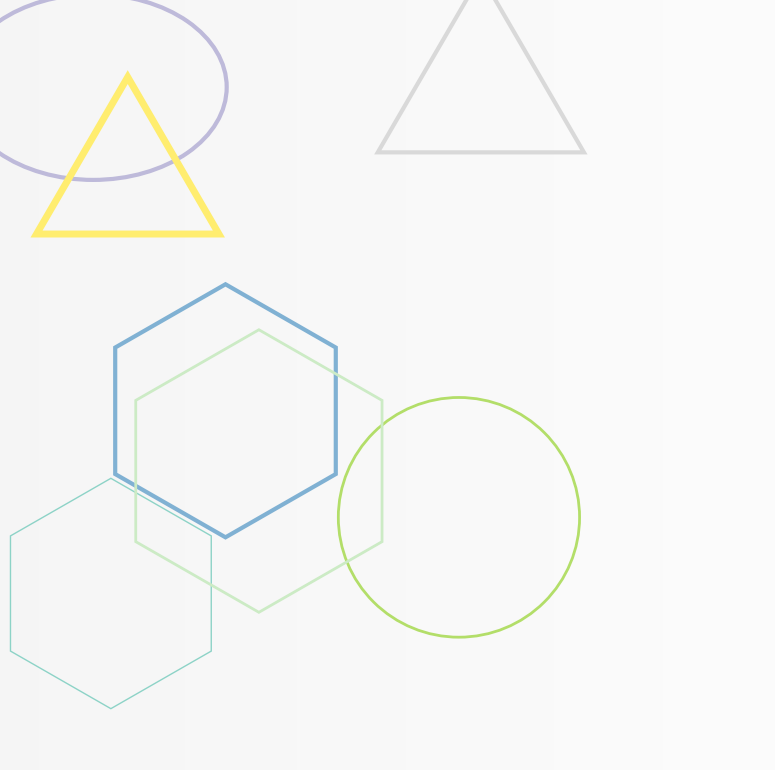[{"shape": "hexagon", "thickness": 0.5, "radius": 0.75, "center": [0.143, 0.229]}, {"shape": "oval", "thickness": 1.5, "radius": 0.86, "center": [0.12, 0.887]}, {"shape": "hexagon", "thickness": 1.5, "radius": 0.82, "center": [0.291, 0.466]}, {"shape": "circle", "thickness": 1, "radius": 0.78, "center": [0.592, 0.328]}, {"shape": "triangle", "thickness": 1.5, "radius": 0.77, "center": [0.62, 0.879]}, {"shape": "hexagon", "thickness": 1, "radius": 0.92, "center": [0.334, 0.388]}, {"shape": "triangle", "thickness": 2.5, "radius": 0.68, "center": [0.165, 0.764]}]